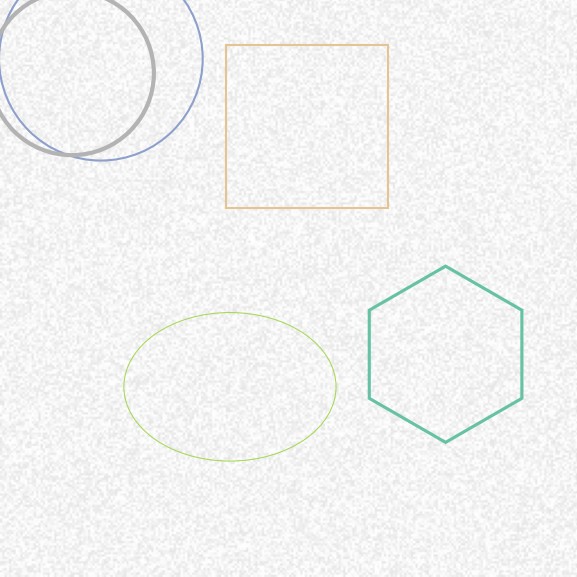[{"shape": "hexagon", "thickness": 1.5, "radius": 0.76, "center": [0.772, 0.386]}, {"shape": "circle", "thickness": 1, "radius": 0.88, "center": [0.175, 0.897]}, {"shape": "oval", "thickness": 0.5, "radius": 0.92, "center": [0.398, 0.329]}, {"shape": "square", "thickness": 1, "radius": 0.71, "center": [0.532, 0.78]}, {"shape": "circle", "thickness": 2, "radius": 0.71, "center": [0.124, 0.872]}]